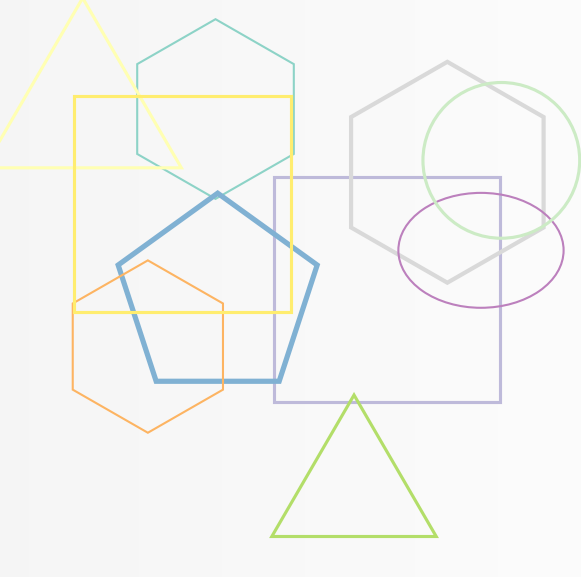[{"shape": "hexagon", "thickness": 1, "radius": 0.78, "center": [0.371, 0.81]}, {"shape": "triangle", "thickness": 1.5, "radius": 0.98, "center": [0.142, 0.807]}, {"shape": "square", "thickness": 1.5, "radius": 0.97, "center": [0.666, 0.498]}, {"shape": "pentagon", "thickness": 2.5, "radius": 0.9, "center": [0.374, 0.485]}, {"shape": "hexagon", "thickness": 1, "radius": 0.75, "center": [0.254, 0.399]}, {"shape": "triangle", "thickness": 1.5, "radius": 0.82, "center": [0.609, 0.152]}, {"shape": "hexagon", "thickness": 2, "radius": 0.96, "center": [0.77, 0.701]}, {"shape": "oval", "thickness": 1, "radius": 0.71, "center": [0.827, 0.566]}, {"shape": "circle", "thickness": 1.5, "radius": 0.67, "center": [0.862, 0.721]}, {"shape": "square", "thickness": 1.5, "radius": 0.94, "center": [0.314, 0.646]}]